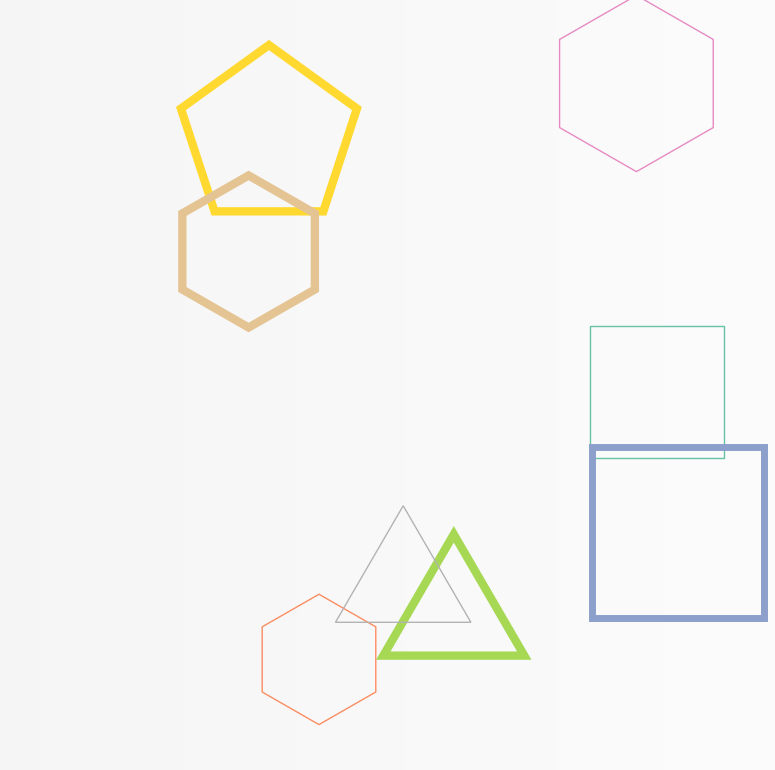[{"shape": "square", "thickness": 0.5, "radius": 0.43, "center": [0.848, 0.491]}, {"shape": "hexagon", "thickness": 0.5, "radius": 0.42, "center": [0.412, 0.144]}, {"shape": "square", "thickness": 2.5, "radius": 0.55, "center": [0.875, 0.309]}, {"shape": "hexagon", "thickness": 0.5, "radius": 0.57, "center": [0.821, 0.892]}, {"shape": "triangle", "thickness": 3, "radius": 0.53, "center": [0.586, 0.201]}, {"shape": "pentagon", "thickness": 3, "radius": 0.6, "center": [0.347, 0.822]}, {"shape": "hexagon", "thickness": 3, "radius": 0.49, "center": [0.321, 0.673]}, {"shape": "triangle", "thickness": 0.5, "radius": 0.5, "center": [0.52, 0.242]}]